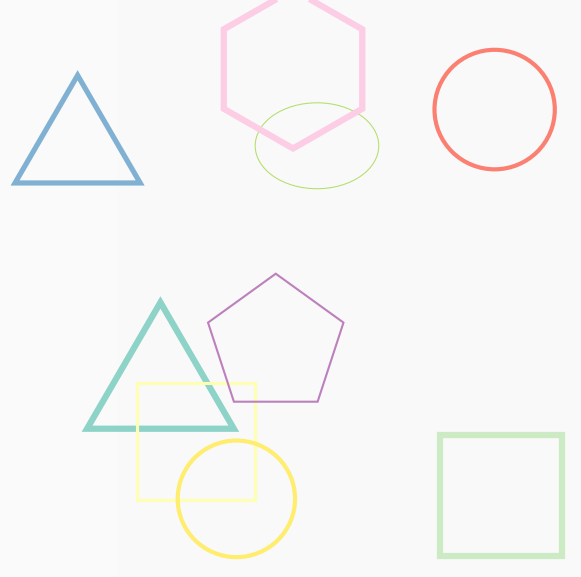[{"shape": "triangle", "thickness": 3, "radius": 0.73, "center": [0.276, 0.33]}, {"shape": "square", "thickness": 1.5, "radius": 0.51, "center": [0.337, 0.235]}, {"shape": "circle", "thickness": 2, "radius": 0.52, "center": [0.851, 0.809]}, {"shape": "triangle", "thickness": 2.5, "radius": 0.62, "center": [0.134, 0.744]}, {"shape": "oval", "thickness": 0.5, "radius": 0.53, "center": [0.545, 0.747]}, {"shape": "hexagon", "thickness": 3, "radius": 0.69, "center": [0.504, 0.88]}, {"shape": "pentagon", "thickness": 1, "radius": 0.61, "center": [0.474, 0.403]}, {"shape": "square", "thickness": 3, "radius": 0.52, "center": [0.863, 0.141]}, {"shape": "circle", "thickness": 2, "radius": 0.5, "center": [0.407, 0.135]}]